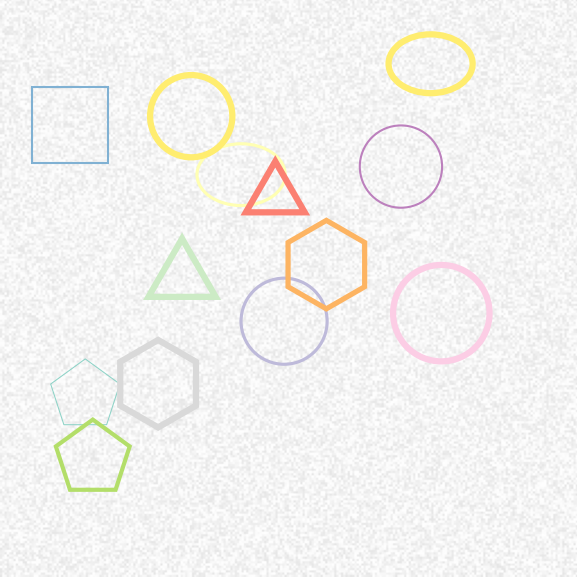[{"shape": "pentagon", "thickness": 0.5, "radius": 0.31, "center": [0.148, 0.315]}, {"shape": "oval", "thickness": 1.5, "radius": 0.38, "center": [0.417, 0.697]}, {"shape": "circle", "thickness": 1.5, "radius": 0.37, "center": [0.492, 0.443]}, {"shape": "triangle", "thickness": 3, "radius": 0.29, "center": [0.477, 0.661]}, {"shape": "square", "thickness": 1, "radius": 0.33, "center": [0.121, 0.783]}, {"shape": "hexagon", "thickness": 2.5, "radius": 0.38, "center": [0.565, 0.541]}, {"shape": "pentagon", "thickness": 2, "radius": 0.34, "center": [0.161, 0.205]}, {"shape": "circle", "thickness": 3, "radius": 0.42, "center": [0.764, 0.457]}, {"shape": "hexagon", "thickness": 3, "radius": 0.38, "center": [0.274, 0.335]}, {"shape": "circle", "thickness": 1, "radius": 0.36, "center": [0.694, 0.711]}, {"shape": "triangle", "thickness": 3, "radius": 0.34, "center": [0.315, 0.519]}, {"shape": "circle", "thickness": 3, "radius": 0.36, "center": [0.331, 0.798]}, {"shape": "oval", "thickness": 3, "radius": 0.36, "center": [0.746, 0.889]}]